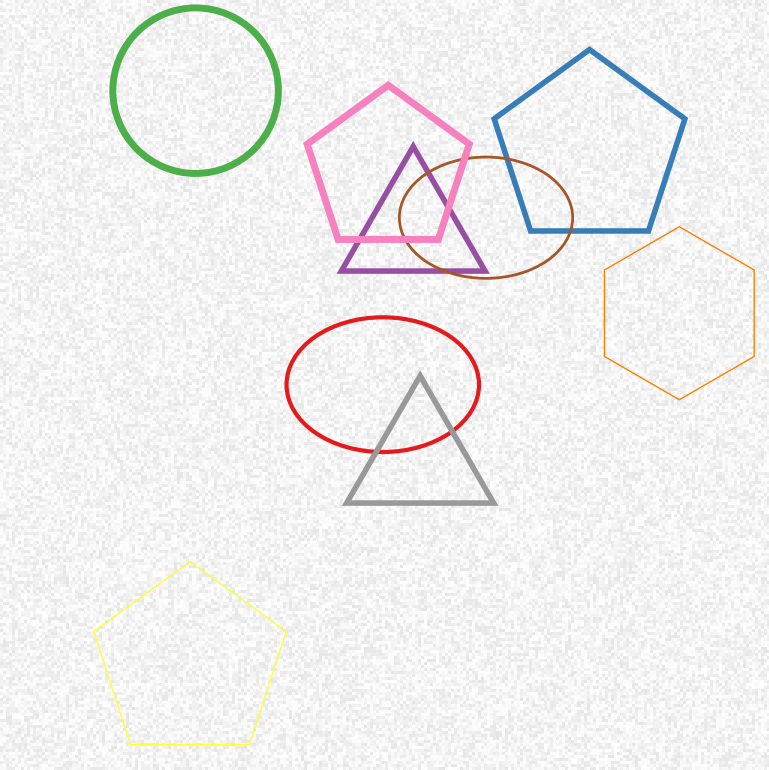[{"shape": "oval", "thickness": 1.5, "radius": 0.62, "center": [0.497, 0.5]}, {"shape": "pentagon", "thickness": 2, "radius": 0.65, "center": [0.766, 0.805]}, {"shape": "circle", "thickness": 2.5, "radius": 0.54, "center": [0.254, 0.882]}, {"shape": "triangle", "thickness": 2, "radius": 0.54, "center": [0.537, 0.702]}, {"shape": "hexagon", "thickness": 0.5, "radius": 0.56, "center": [0.882, 0.593]}, {"shape": "pentagon", "thickness": 0.5, "radius": 0.66, "center": [0.247, 0.139]}, {"shape": "oval", "thickness": 1, "radius": 0.56, "center": [0.631, 0.717]}, {"shape": "pentagon", "thickness": 2.5, "radius": 0.55, "center": [0.504, 0.779]}, {"shape": "triangle", "thickness": 2, "radius": 0.55, "center": [0.546, 0.402]}]